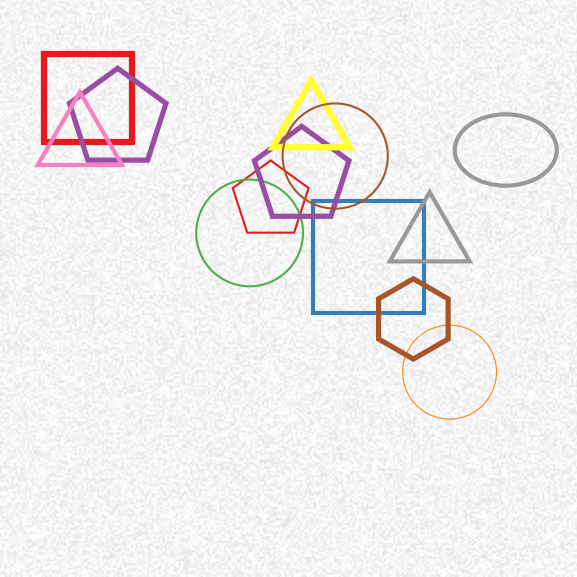[{"shape": "pentagon", "thickness": 1, "radius": 0.35, "center": [0.469, 0.652]}, {"shape": "square", "thickness": 3, "radius": 0.38, "center": [0.152, 0.829]}, {"shape": "square", "thickness": 2, "radius": 0.48, "center": [0.638, 0.554]}, {"shape": "circle", "thickness": 1, "radius": 0.46, "center": [0.432, 0.596]}, {"shape": "pentagon", "thickness": 2.5, "radius": 0.44, "center": [0.204, 0.793]}, {"shape": "pentagon", "thickness": 2.5, "radius": 0.43, "center": [0.522, 0.694]}, {"shape": "circle", "thickness": 0.5, "radius": 0.41, "center": [0.778, 0.355]}, {"shape": "triangle", "thickness": 3, "radius": 0.38, "center": [0.539, 0.783]}, {"shape": "circle", "thickness": 1, "radius": 0.46, "center": [0.58, 0.729]}, {"shape": "hexagon", "thickness": 2.5, "radius": 0.35, "center": [0.716, 0.447]}, {"shape": "triangle", "thickness": 2, "radius": 0.42, "center": [0.138, 0.756]}, {"shape": "triangle", "thickness": 2, "radius": 0.4, "center": [0.744, 0.586]}, {"shape": "oval", "thickness": 2, "radius": 0.44, "center": [0.876, 0.739]}]